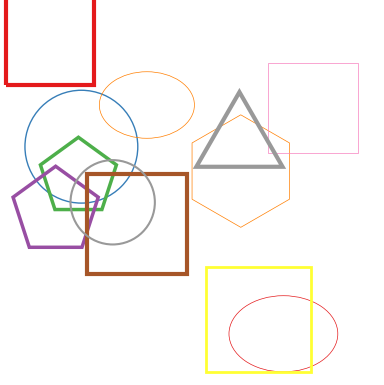[{"shape": "oval", "thickness": 0.5, "radius": 0.71, "center": [0.736, 0.133]}, {"shape": "square", "thickness": 3, "radius": 0.57, "center": [0.13, 0.892]}, {"shape": "circle", "thickness": 1, "radius": 0.73, "center": [0.211, 0.619]}, {"shape": "pentagon", "thickness": 2.5, "radius": 0.52, "center": [0.204, 0.54]}, {"shape": "pentagon", "thickness": 2.5, "radius": 0.58, "center": [0.145, 0.452]}, {"shape": "oval", "thickness": 0.5, "radius": 0.62, "center": [0.382, 0.727]}, {"shape": "hexagon", "thickness": 0.5, "radius": 0.73, "center": [0.625, 0.556]}, {"shape": "square", "thickness": 2, "radius": 0.68, "center": [0.671, 0.17]}, {"shape": "square", "thickness": 3, "radius": 0.65, "center": [0.356, 0.418]}, {"shape": "square", "thickness": 0.5, "radius": 0.59, "center": [0.813, 0.72]}, {"shape": "circle", "thickness": 1.5, "radius": 0.55, "center": [0.293, 0.475]}, {"shape": "triangle", "thickness": 3, "radius": 0.65, "center": [0.622, 0.631]}]